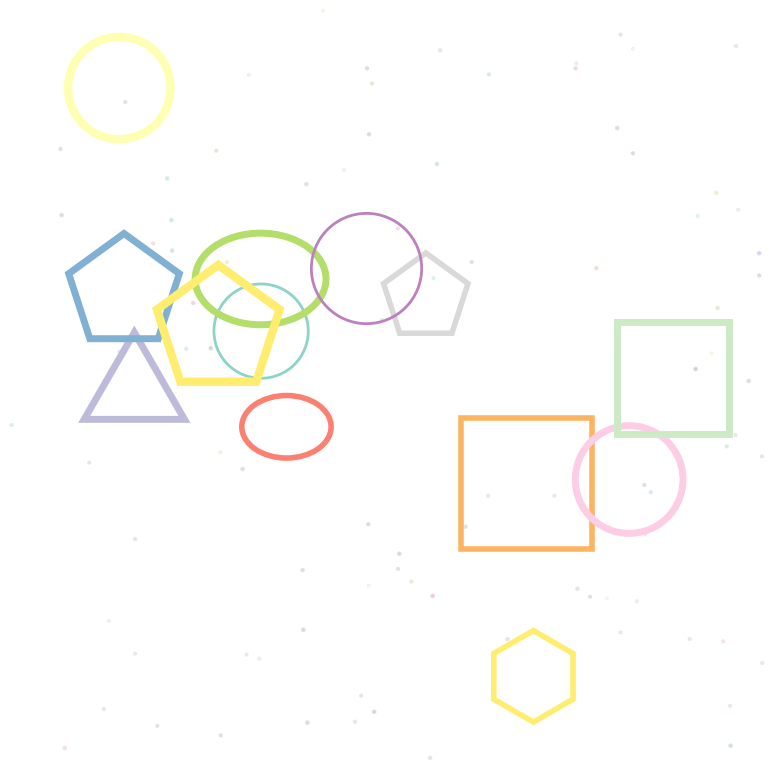[{"shape": "circle", "thickness": 1, "radius": 0.31, "center": [0.339, 0.57]}, {"shape": "circle", "thickness": 3, "radius": 0.33, "center": [0.155, 0.886]}, {"shape": "triangle", "thickness": 2.5, "radius": 0.38, "center": [0.174, 0.493]}, {"shape": "oval", "thickness": 2, "radius": 0.29, "center": [0.372, 0.446]}, {"shape": "pentagon", "thickness": 2.5, "radius": 0.38, "center": [0.161, 0.621]}, {"shape": "square", "thickness": 2, "radius": 0.42, "center": [0.684, 0.372]}, {"shape": "oval", "thickness": 2.5, "radius": 0.42, "center": [0.338, 0.638]}, {"shape": "circle", "thickness": 2.5, "radius": 0.35, "center": [0.817, 0.377]}, {"shape": "pentagon", "thickness": 2, "radius": 0.29, "center": [0.553, 0.614]}, {"shape": "circle", "thickness": 1, "radius": 0.36, "center": [0.476, 0.651]}, {"shape": "square", "thickness": 2.5, "radius": 0.36, "center": [0.874, 0.509]}, {"shape": "hexagon", "thickness": 2, "radius": 0.3, "center": [0.693, 0.122]}, {"shape": "pentagon", "thickness": 3, "radius": 0.42, "center": [0.283, 0.572]}]